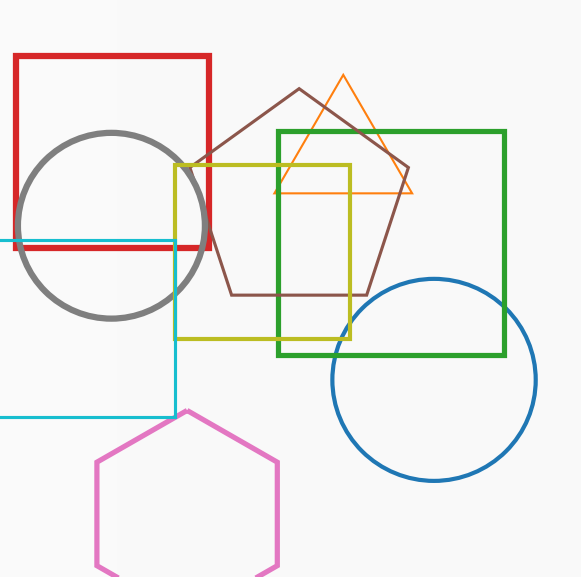[{"shape": "circle", "thickness": 2, "radius": 0.87, "center": [0.747, 0.341]}, {"shape": "triangle", "thickness": 1, "radius": 0.68, "center": [0.591, 0.733]}, {"shape": "square", "thickness": 2.5, "radius": 0.97, "center": [0.672, 0.578]}, {"shape": "square", "thickness": 3, "radius": 0.83, "center": [0.194, 0.736]}, {"shape": "pentagon", "thickness": 1.5, "radius": 0.99, "center": [0.515, 0.648]}, {"shape": "hexagon", "thickness": 2.5, "radius": 0.9, "center": [0.322, 0.109]}, {"shape": "circle", "thickness": 3, "radius": 0.8, "center": [0.192, 0.608]}, {"shape": "square", "thickness": 2, "radius": 0.75, "center": [0.451, 0.562]}, {"shape": "square", "thickness": 1.5, "radius": 0.77, "center": [0.148, 0.43]}]